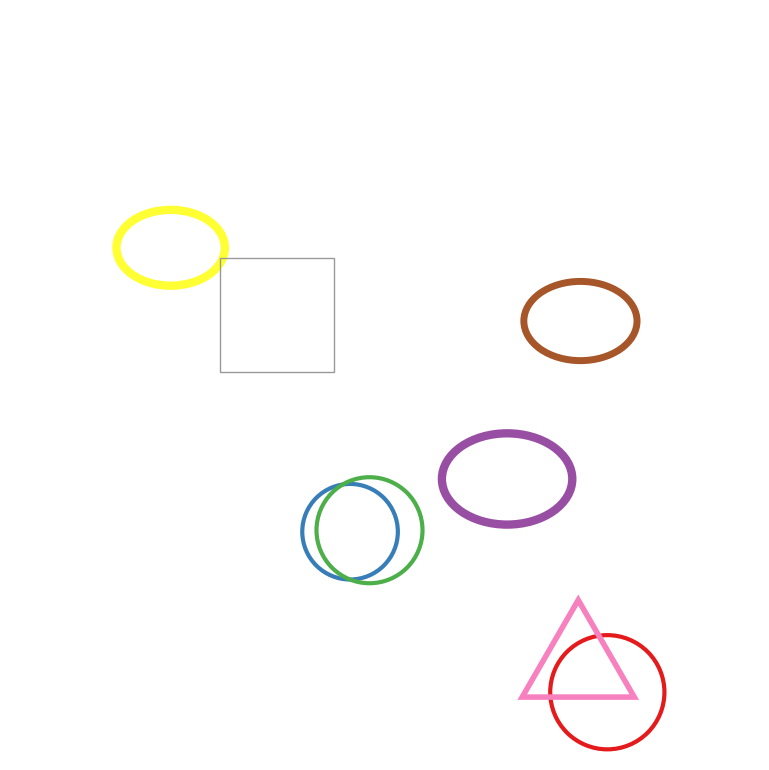[{"shape": "circle", "thickness": 1.5, "radius": 0.37, "center": [0.789, 0.101]}, {"shape": "circle", "thickness": 1.5, "radius": 0.31, "center": [0.455, 0.309]}, {"shape": "circle", "thickness": 1.5, "radius": 0.34, "center": [0.48, 0.311]}, {"shape": "oval", "thickness": 3, "radius": 0.42, "center": [0.659, 0.378]}, {"shape": "oval", "thickness": 3, "radius": 0.35, "center": [0.222, 0.678]}, {"shape": "oval", "thickness": 2.5, "radius": 0.37, "center": [0.754, 0.583]}, {"shape": "triangle", "thickness": 2, "radius": 0.42, "center": [0.751, 0.137]}, {"shape": "square", "thickness": 0.5, "radius": 0.37, "center": [0.36, 0.591]}]